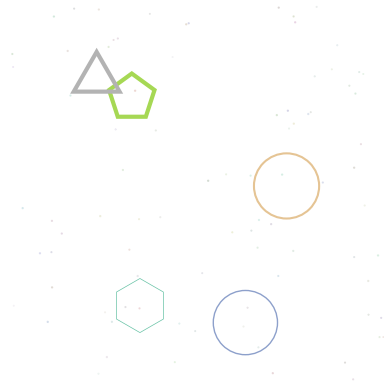[{"shape": "hexagon", "thickness": 0.5, "radius": 0.35, "center": [0.363, 0.206]}, {"shape": "circle", "thickness": 1, "radius": 0.42, "center": [0.637, 0.162]}, {"shape": "pentagon", "thickness": 3, "radius": 0.31, "center": [0.342, 0.747]}, {"shape": "circle", "thickness": 1.5, "radius": 0.42, "center": [0.744, 0.517]}, {"shape": "triangle", "thickness": 3, "radius": 0.34, "center": [0.251, 0.796]}]